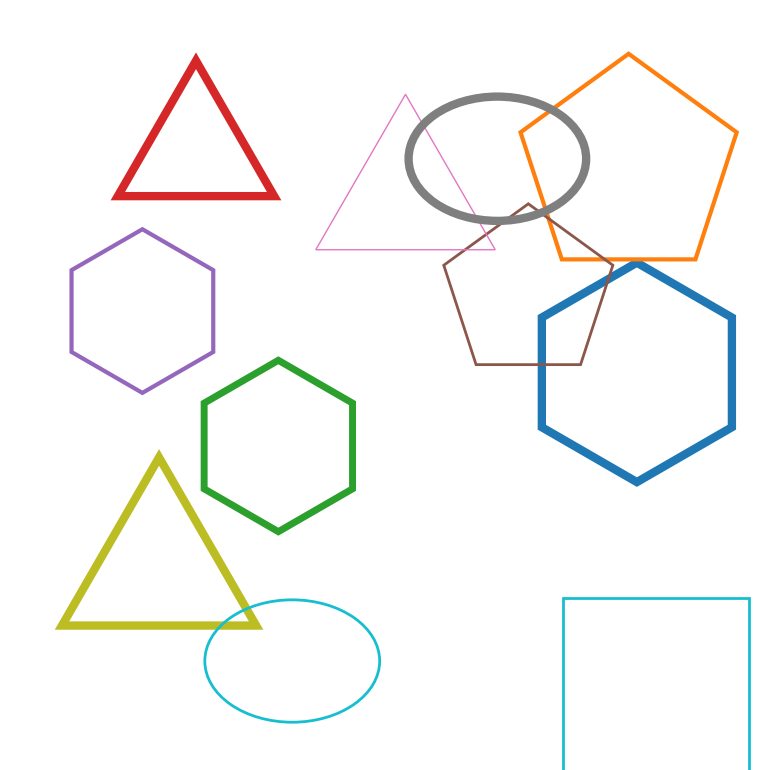[{"shape": "hexagon", "thickness": 3, "radius": 0.71, "center": [0.827, 0.516]}, {"shape": "pentagon", "thickness": 1.5, "radius": 0.74, "center": [0.816, 0.783]}, {"shape": "hexagon", "thickness": 2.5, "radius": 0.56, "center": [0.361, 0.421]}, {"shape": "triangle", "thickness": 3, "radius": 0.59, "center": [0.255, 0.804]}, {"shape": "hexagon", "thickness": 1.5, "radius": 0.53, "center": [0.185, 0.596]}, {"shape": "pentagon", "thickness": 1, "radius": 0.58, "center": [0.686, 0.62]}, {"shape": "triangle", "thickness": 0.5, "radius": 0.67, "center": [0.527, 0.743]}, {"shape": "oval", "thickness": 3, "radius": 0.58, "center": [0.646, 0.794]}, {"shape": "triangle", "thickness": 3, "radius": 0.73, "center": [0.207, 0.26]}, {"shape": "oval", "thickness": 1, "radius": 0.57, "center": [0.38, 0.142]}, {"shape": "square", "thickness": 1, "radius": 0.6, "center": [0.852, 0.103]}]